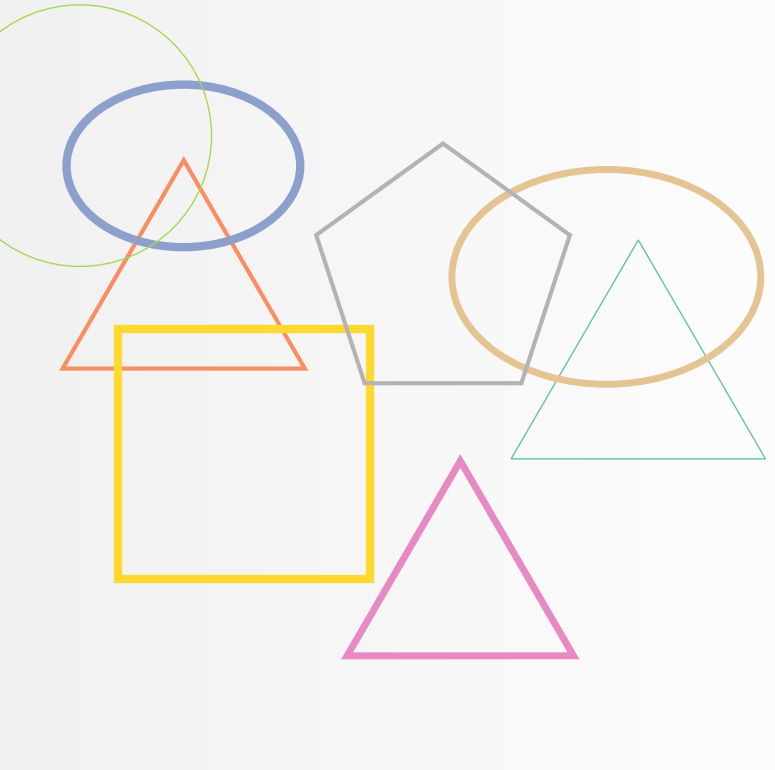[{"shape": "triangle", "thickness": 0.5, "radius": 0.95, "center": [0.824, 0.499]}, {"shape": "triangle", "thickness": 1.5, "radius": 0.9, "center": [0.237, 0.612]}, {"shape": "oval", "thickness": 3, "radius": 0.75, "center": [0.237, 0.785]}, {"shape": "triangle", "thickness": 2.5, "radius": 0.84, "center": [0.594, 0.233]}, {"shape": "circle", "thickness": 0.5, "radius": 0.85, "center": [0.103, 0.824]}, {"shape": "square", "thickness": 3, "radius": 0.81, "center": [0.315, 0.41]}, {"shape": "oval", "thickness": 2.5, "radius": 1.0, "center": [0.782, 0.64]}, {"shape": "pentagon", "thickness": 1.5, "radius": 0.86, "center": [0.572, 0.642]}]